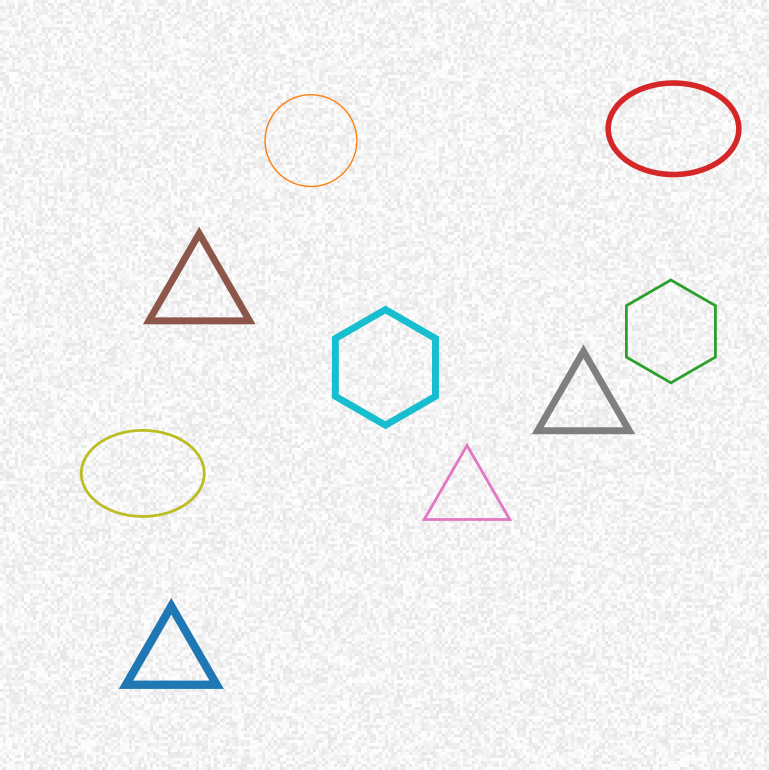[{"shape": "triangle", "thickness": 3, "radius": 0.34, "center": [0.222, 0.145]}, {"shape": "circle", "thickness": 0.5, "radius": 0.3, "center": [0.404, 0.817]}, {"shape": "hexagon", "thickness": 1, "radius": 0.33, "center": [0.871, 0.57]}, {"shape": "oval", "thickness": 2, "radius": 0.42, "center": [0.875, 0.833]}, {"shape": "triangle", "thickness": 2.5, "radius": 0.38, "center": [0.259, 0.621]}, {"shape": "triangle", "thickness": 1, "radius": 0.32, "center": [0.607, 0.357]}, {"shape": "triangle", "thickness": 2.5, "radius": 0.34, "center": [0.758, 0.475]}, {"shape": "oval", "thickness": 1, "radius": 0.4, "center": [0.185, 0.385]}, {"shape": "hexagon", "thickness": 2.5, "radius": 0.38, "center": [0.501, 0.523]}]